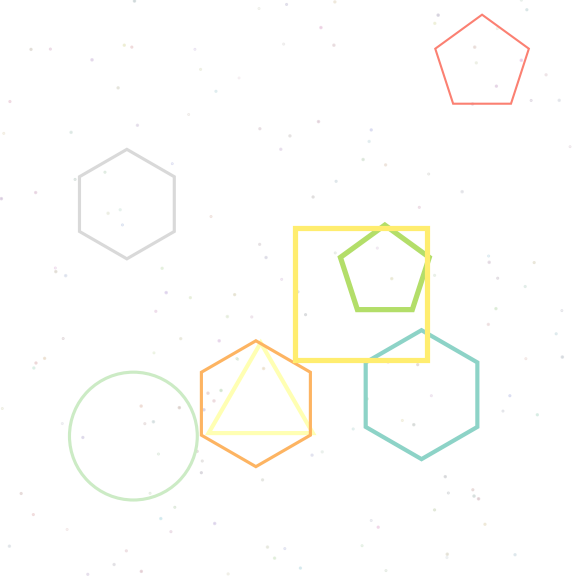[{"shape": "hexagon", "thickness": 2, "radius": 0.56, "center": [0.73, 0.316]}, {"shape": "triangle", "thickness": 2, "radius": 0.52, "center": [0.451, 0.301]}, {"shape": "pentagon", "thickness": 1, "radius": 0.43, "center": [0.835, 0.888]}, {"shape": "hexagon", "thickness": 1.5, "radius": 0.54, "center": [0.443, 0.3]}, {"shape": "pentagon", "thickness": 2.5, "radius": 0.4, "center": [0.666, 0.528]}, {"shape": "hexagon", "thickness": 1.5, "radius": 0.47, "center": [0.22, 0.646]}, {"shape": "circle", "thickness": 1.5, "radius": 0.55, "center": [0.231, 0.244]}, {"shape": "square", "thickness": 2.5, "radius": 0.57, "center": [0.625, 0.49]}]